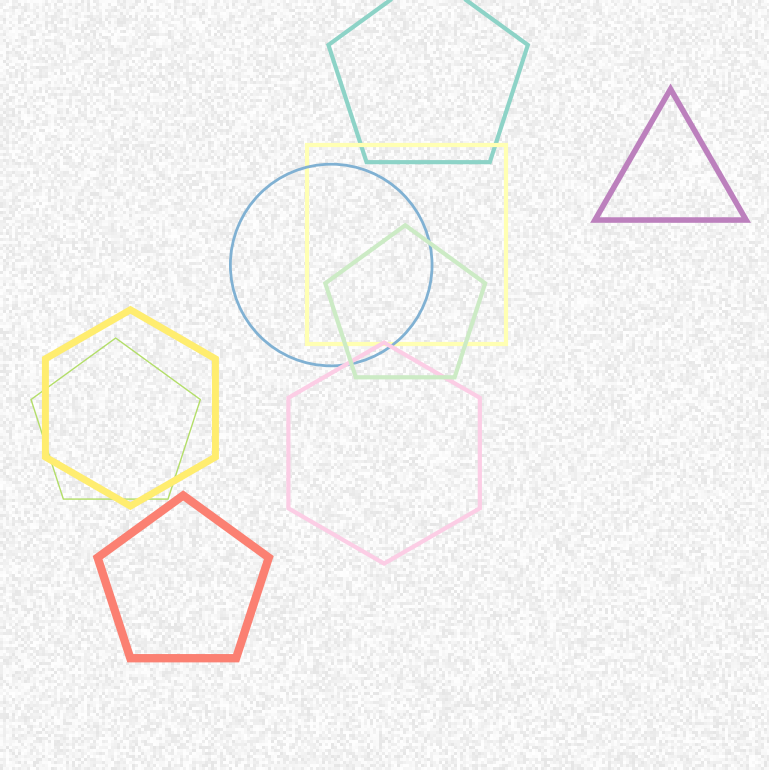[{"shape": "pentagon", "thickness": 1.5, "radius": 0.68, "center": [0.556, 0.9]}, {"shape": "square", "thickness": 1.5, "radius": 0.65, "center": [0.528, 0.682]}, {"shape": "pentagon", "thickness": 3, "radius": 0.58, "center": [0.238, 0.24]}, {"shape": "circle", "thickness": 1, "radius": 0.65, "center": [0.43, 0.656]}, {"shape": "pentagon", "thickness": 0.5, "radius": 0.58, "center": [0.15, 0.445]}, {"shape": "hexagon", "thickness": 1.5, "radius": 0.72, "center": [0.499, 0.412]}, {"shape": "triangle", "thickness": 2, "radius": 0.57, "center": [0.871, 0.771]}, {"shape": "pentagon", "thickness": 1.5, "radius": 0.55, "center": [0.526, 0.598]}, {"shape": "hexagon", "thickness": 2.5, "radius": 0.64, "center": [0.169, 0.47]}]